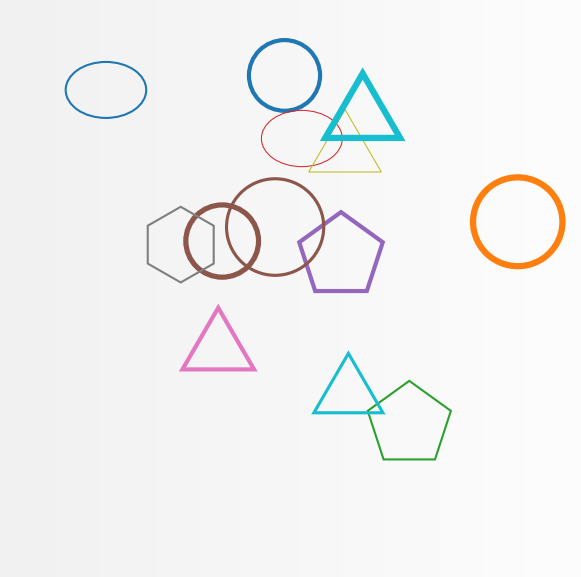[{"shape": "oval", "thickness": 1, "radius": 0.35, "center": [0.182, 0.843]}, {"shape": "circle", "thickness": 2, "radius": 0.31, "center": [0.489, 0.869]}, {"shape": "circle", "thickness": 3, "radius": 0.38, "center": [0.891, 0.615]}, {"shape": "pentagon", "thickness": 1, "radius": 0.38, "center": [0.704, 0.264]}, {"shape": "oval", "thickness": 0.5, "radius": 0.35, "center": [0.519, 0.759]}, {"shape": "pentagon", "thickness": 2, "radius": 0.38, "center": [0.587, 0.556]}, {"shape": "circle", "thickness": 1.5, "radius": 0.42, "center": [0.473, 0.606]}, {"shape": "circle", "thickness": 2.5, "radius": 0.31, "center": [0.382, 0.582]}, {"shape": "triangle", "thickness": 2, "radius": 0.36, "center": [0.375, 0.395]}, {"shape": "hexagon", "thickness": 1, "radius": 0.33, "center": [0.311, 0.576]}, {"shape": "triangle", "thickness": 0.5, "radius": 0.36, "center": [0.594, 0.737]}, {"shape": "triangle", "thickness": 3, "radius": 0.37, "center": [0.624, 0.797]}, {"shape": "triangle", "thickness": 1.5, "radius": 0.34, "center": [0.599, 0.319]}]